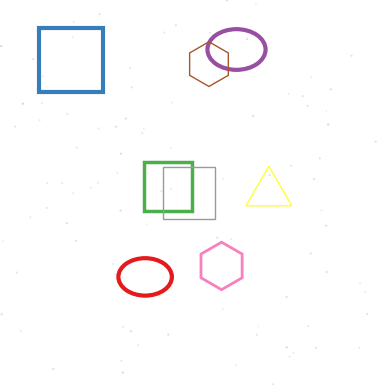[{"shape": "oval", "thickness": 3, "radius": 0.35, "center": [0.377, 0.281]}, {"shape": "square", "thickness": 3, "radius": 0.42, "center": [0.184, 0.844]}, {"shape": "square", "thickness": 2.5, "radius": 0.31, "center": [0.436, 0.515]}, {"shape": "oval", "thickness": 3, "radius": 0.38, "center": [0.614, 0.871]}, {"shape": "triangle", "thickness": 1, "radius": 0.34, "center": [0.698, 0.5]}, {"shape": "hexagon", "thickness": 1, "radius": 0.29, "center": [0.543, 0.833]}, {"shape": "hexagon", "thickness": 2, "radius": 0.31, "center": [0.575, 0.309]}, {"shape": "square", "thickness": 1, "radius": 0.34, "center": [0.491, 0.499]}]